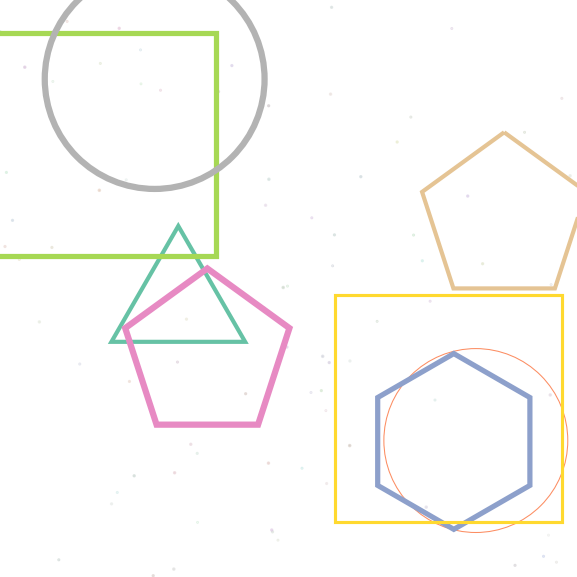[{"shape": "triangle", "thickness": 2, "radius": 0.67, "center": [0.309, 0.474]}, {"shape": "circle", "thickness": 0.5, "radius": 0.8, "center": [0.824, 0.236]}, {"shape": "hexagon", "thickness": 2.5, "radius": 0.76, "center": [0.786, 0.235]}, {"shape": "pentagon", "thickness": 3, "radius": 0.75, "center": [0.359, 0.385]}, {"shape": "square", "thickness": 2.5, "radius": 0.97, "center": [0.18, 0.749]}, {"shape": "square", "thickness": 1.5, "radius": 0.98, "center": [0.776, 0.292]}, {"shape": "pentagon", "thickness": 2, "radius": 0.75, "center": [0.873, 0.621]}, {"shape": "circle", "thickness": 3, "radius": 0.95, "center": [0.268, 0.862]}]